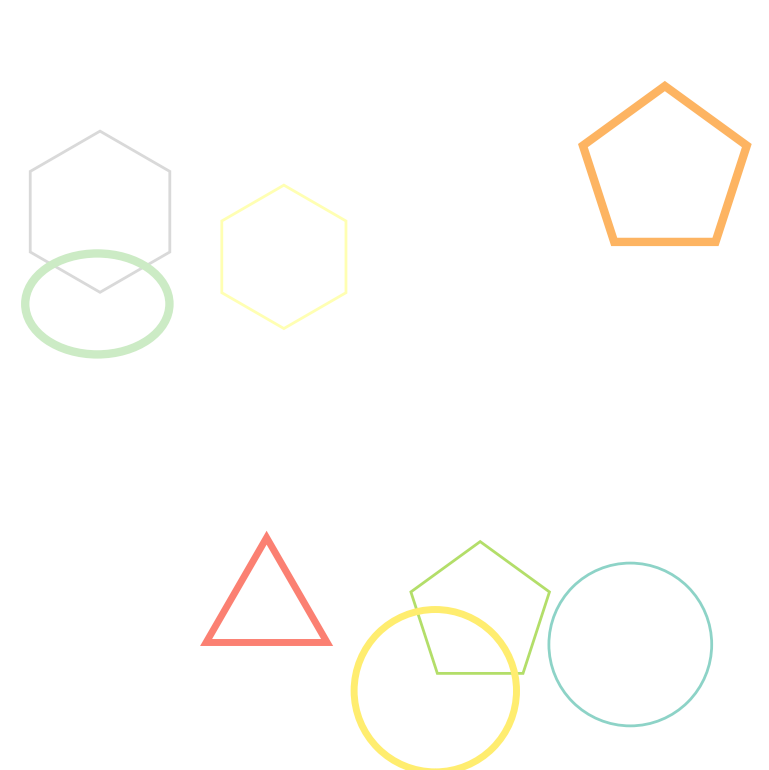[{"shape": "circle", "thickness": 1, "radius": 0.53, "center": [0.819, 0.163]}, {"shape": "hexagon", "thickness": 1, "radius": 0.47, "center": [0.369, 0.666]}, {"shape": "triangle", "thickness": 2.5, "radius": 0.45, "center": [0.346, 0.211]}, {"shape": "pentagon", "thickness": 3, "radius": 0.56, "center": [0.863, 0.776]}, {"shape": "pentagon", "thickness": 1, "radius": 0.47, "center": [0.624, 0.202]}, {"shape": "hexagon", "thickness": 1, "radius": 0.52, "center": [0.13, 0.725]}, {"shape": "oval", "thickness": 3, "radius": 0.47, "center": [0.126, 0.605]}, {"shape": "circle", "thickness": 2.5, "radius": 0.53, "center": [0.565, 0.103]}]